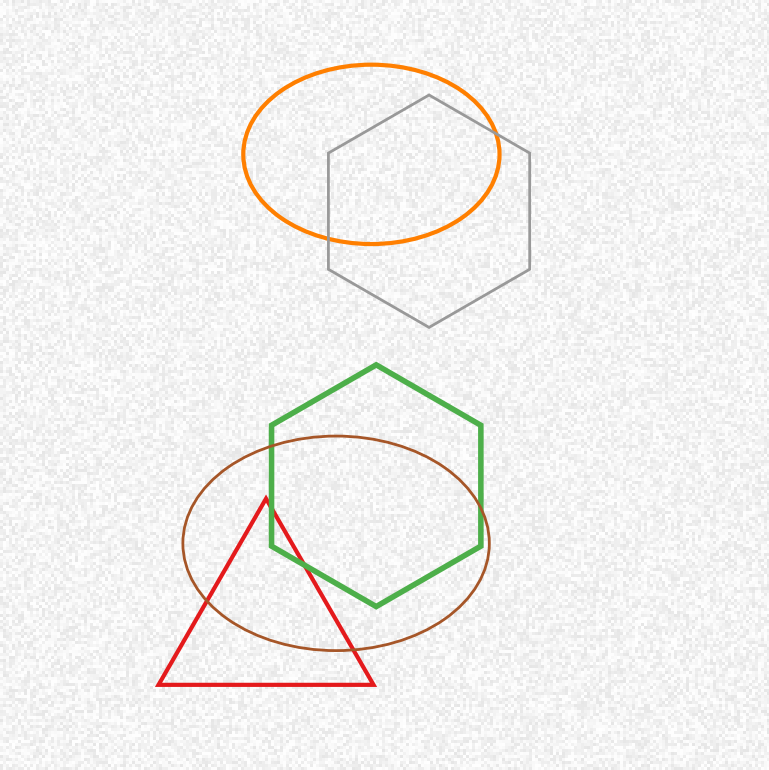[{"shape": "triangle", "thickness": 1.5, "radius": 0.81, "center": [0.345, 0.191]}, {"shape": "hexagon", "thickness": 2, "radius": 0.78, "center": [0.489, 0.369]}, {"shape": "oval", "thickness": 1.5, "radius": 0.83, "center": [0.482, 0.8]}, {"shape": "oval", "thickness": 1, "radius": 1.0, "center": [0.437, 0.294]}, {"shape": "hexagon", "thickness": 1, "radius": 0.75, "center": [0.557, 0.726]}]